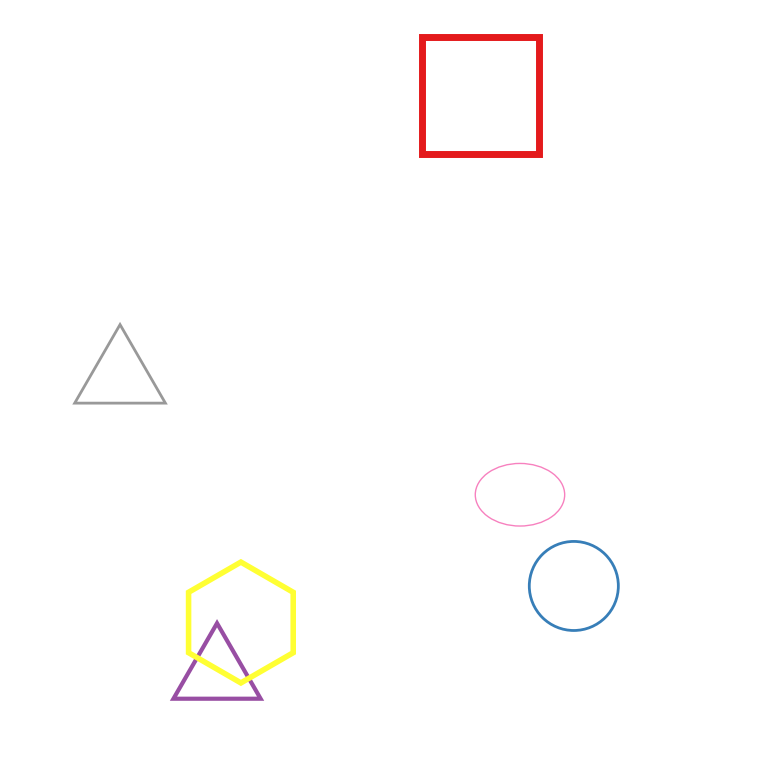[{"shape": "square", "thickness": 2.5, "radius": 0.38, "center": [0.624, 0.876]}, {"shape": "circle", "thickness": 1, "radius": 0.29, "center": [0.745, 0.239]}, {"shape": "triangle", "thickness": 1.5, "radius": 0.33, "center": [0.282, 0.125]}, {"shape": "hexagon", "thickness": 2, "radius": 0.39, "center": [0.313, 0.192]}, {"shape": "oval", "thickness": 0.5, "radius": 0.29, "center": [0.675, 0.357]}, {"shape": "triangle", "thickness": 1, "radius": 0.34, "center": [0.156, 0.51]}]